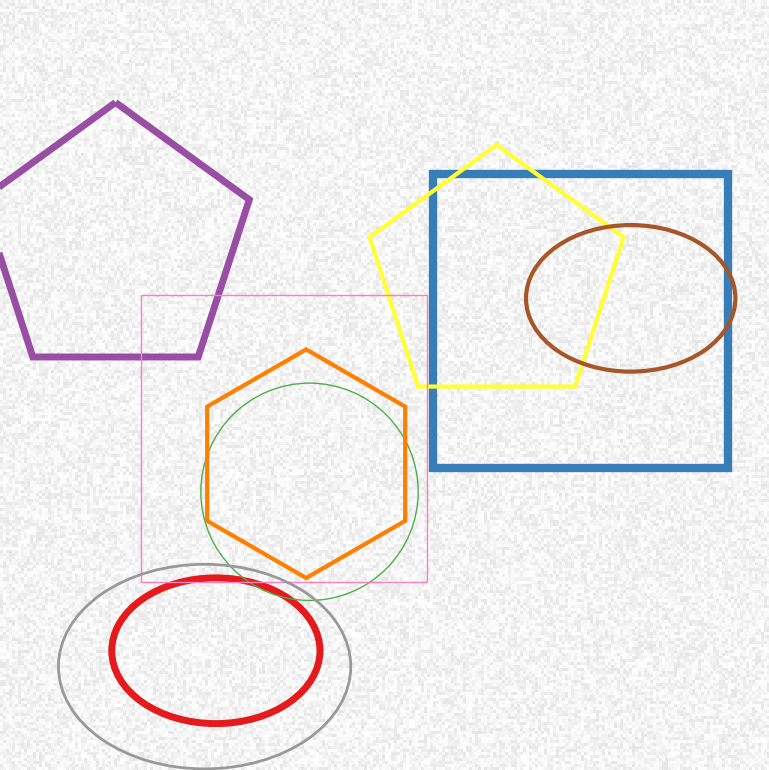[{"shape": "oval", "thickness": 2.5, "radius": 0.68, "center": [0.28, 0.155]}, {"shape": "square", "thickness": 3, "radius": 0.96, "center": [0.754, 0.583]}, {"shape": "circle", "thickness": 0.5, "radius": 0.71, "center": [0.402, 0.361]}, {"shape": "pentagon", "thickness": 2.5, "radius": 0.91, "center": [0.15, 0.684]}, {"shape": "hexagon", "thickness": 1.5, "radius": 0.74, "center": [0.398, 0.398]}, {"shape": "pentagon", "thickness": 1.5, "radius": 0.87, "center": [0.645, 0.638]}, {"shape": "oval", "thickness": 1.5, "radius": 0.68, "center": [0.819, 0.613]}, {"shape": "square", "thickness": 0.5, "radius": 0.93, "center": [0.369, 0.431]}, {"shape": "oval", "thickness": 1, "radius": 0.95, "center": [0.266, 0.134]}]